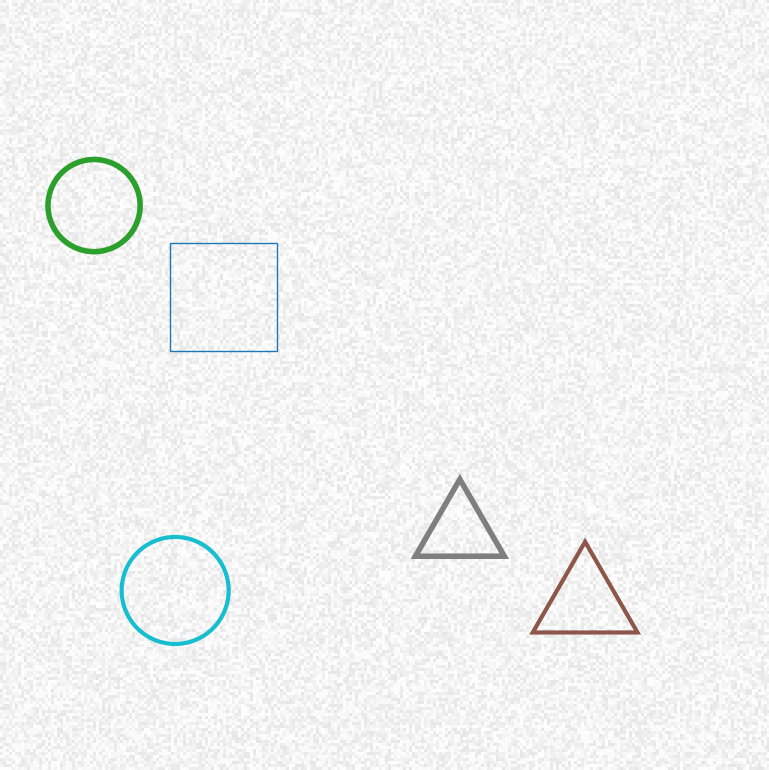[{"shape": "square", "thickness": 0.5, "radius": 0.35, "center": [0.29, 0.614]}, {"shape": "circle", "thickness": 2, "radius": 0.3, "center": [0.122, 0.733]}, {"shape": "triangle", "thickness": 1.5, "radius": 0.39, "center": [0.76, 0.218]}, {"shape": "triangle", "thickness": 2, "radius": 0.33, "center": [0.597, 0.311]}, {"shape": "circle", "thickness": 1.5, "radius": 0.35, "center": [0.227, 0.233]}]